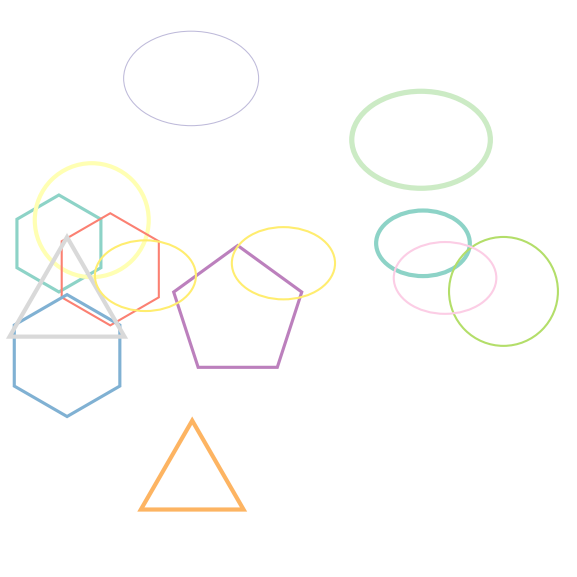[{"shape": "oval", "thickness": 2, "radius": 0.41, "center": [0.732, 0.578]}, {"shape": "hexagon", "thickness": 1.5, "radius": 0.42, "center": [0.102, 0.578]}, {"shape": "circle", "thickness": 2, "radius": 0.49, "center": [0.159, 0.618]}, {"shape": "oval", "thickness": 0.5, "radius": 0.58, "center": [0.331, 0.863]}, {"shape": "hexagon", "thickness": 1, "radius": 0.49, "center": [0.191, 0.533]}, {"shape": "hexagon", "thickness": 1.5, "radius": 0.53, "center": [0.116, 0.383]}, {"shape": "triangle", "thickness": 2, "radius": 0.51, "center": [0.333, 0.168]}, {"shape": "circle", "thickness": 1, "radius": 0.47, "center": [0.872, 0.495]}, {"shape": "oval", "thickness": 1, "radius": 0.44, "center": [0.771, 0.518]}, {"shape": "triangle", "thickness": 2, "radius": 0.57, "center": [0.116, 0.474]}, {"shape": "pentagon", "thickness": 1.5, "radius": 0.58, "center": [0.412, 0.457]}, {"shape": "oval", "thickness": 2.5, "radius": 0.6, "center": [0.729, 0.757]}, {"shape": "oval", "thickness": 1, "radius": 0.44, "center": [0.252, 0.522]}, {"shape": "oval", "thickness": 1, "radius": 0.45, "center": [0.491, 0.543]}]